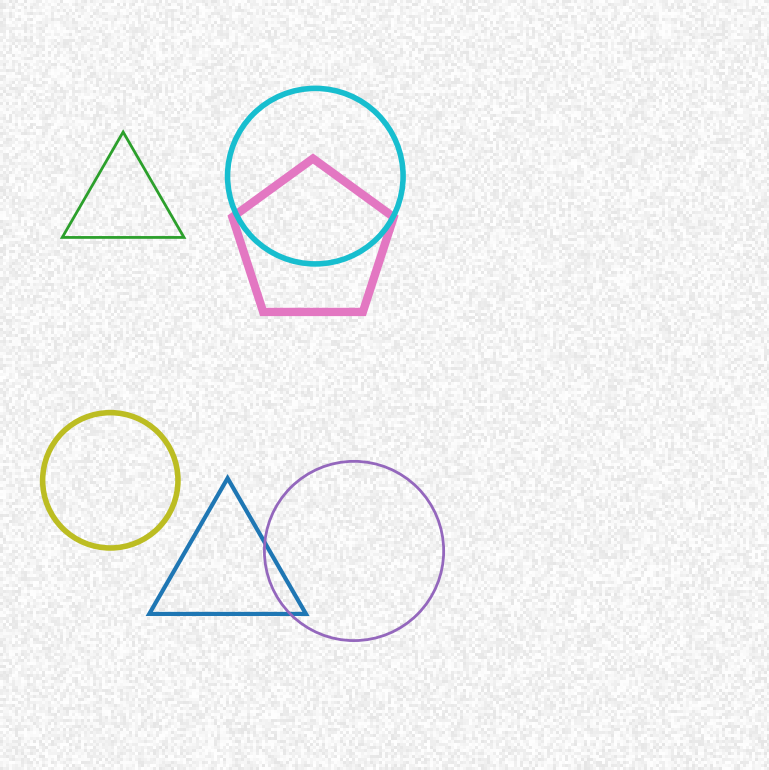[{"shape": "triangle", "thickness": 1.5, "radius": 0.59, "center": [0.296, 0.261]}, {"shape": "triangle", "thickness": 1, "radius": 0.46, "center": [0.16, 0.737]}, {"shape": "circle", "thickness": 1, "radius": 0.58, "center": [0.46, 0.284]}, {"shape": "pentagon", "thickness": 3, "radius": 0.55, "center": [0.407, 0.684]}, {"shape": "circle", "thickness": 2, "radius": 0.44, "center": [0.143, 0.376]}, {"shape": "circle", "thickness": 2, "radius": 0.57, "center": [0.41, 0.771]}]